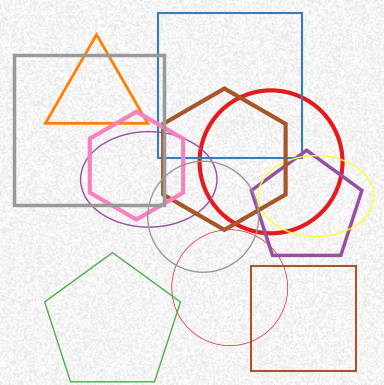[{"shape": "circle", "thickness": 0.5, "radius": 0.75, "center": [0.597, 0.253]}, {"shape": "circle", "thickness": 3, "radius": 0.93, "center": [0.704, 0.58]}, {"shape": "square", "thickness": 1.5, "radius": 0.94, "center": [0.598, 0.777]}, {"shape": "pentagon", "thickness": 1, "radius": 0.93, "center": [0.292, 0.158]}, {"shape": "pentagon", "thickness": 2.5, "radius": 0.75, "center": [0.796, 0.459]}, {"shape": "oval", "thickness": 1, "radius": 0.89, "center": [0.386, 0.534]}, {"shape": "triangle", "thickness": 2, "radius": 0.77, "center": [0.251, 0.756]}, {"shape": "oval", "thickness": 1, "radius": 0.75, "center": [0.821, 0.491]}, {"shape": "square", "thickness": 1.5, "radius": 0.68, "center": [0.789, 0.173]}, {"shape": "hexagon", "thickness": 3, "radius": 0.92, "center": [0.583, 0.586]}, {"shape": "hexagon", "thickness": 3, "radius": 0.7, "center": [0.355, 0.57]}, {"shape": "square", "thickness": 2.5, "radius": 0.97, "center": [0.231, 0.662]}, {"shape": "circle", "thickness": 1, "radius": 0.72, "center": [0.528, 0.437]}]